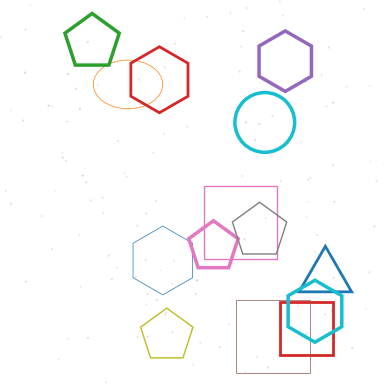[{"shape": "hexagon", "thickness": 0.5, "radius": 0.45, "center": [0.423, 0.324]}, {"shape": "triangle", "thickness": 2, "radius": 0.39, "center": [0.845, 0.281]}, {"shape": "oval", "thickness": 0.5, "radius": 0.45, "center": [0.333, 0.781]}, {"shape": "pentagon", "thickness": 2.5, "radius": 0.37, "center": [0.239, 0.891]}, {"shape": "hexagon", "thickness": 2, "radius": 0.43, "center": [0.414, 0.793]}, {"shape": "square", "thickness": 2, "radius": 0.34, "center": [0.796, 0.147]}, {"shape": "hexagon", "thickness": 2.5, "radius": 0.39, "center": [0.741, 0.841]}, {"shape": "square", "thickness": 0.5, "radius": 0.48, "center": [0.709, 0.126]}, {"shape": "square", "thickness": 1, "radius": 0.47, "center": [0.624, 0.421]}, {"shape": "pentagon", "thickness": 2.5, "radius": 0.34, "center": [0.554, 0.359]}, {"shape": "pentagon", "thickness": 1, "radius": 0.37, "center": [0.674, 0.4]}, {"shape": "pentagon", "thickness": 1, "radius": 0.36, "center": [0.433, 0.128]}, {"shape": "circle", "thickness": 2.5, "radius": 0.39, "center": [0.688, 0.682]}, {"shape": "hexagon", "thickness": 2.5, "radius": 0.4, "center": [0.818, 0.192]}]